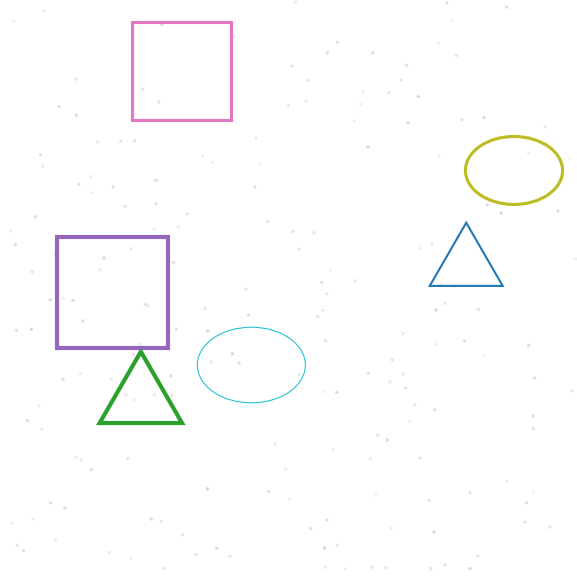[{"shape": "triangle", "thickness": 1, "radius": 0.36, "center": [0.807, 0.541]}, {"shape": "triangle", "thickness": 2, "radius": 0.41, "center": [0.244, 0.308]}, {"shape": "square", "thickness": 2, "radius": 0.48, "center": [0.195, 0.493]}, {"shape": "square", "thickness": 1.5, "radius": 0.43, "center": [0.314, 0.876]}, {"shape": "oval", "thickness": 1.5, "radius": 0.42, "center": [0.89, 0.704]}, {"shape": "oval", "thickness": 0.5, "radius": 0.47, "center": [0.435, 0.367]}]